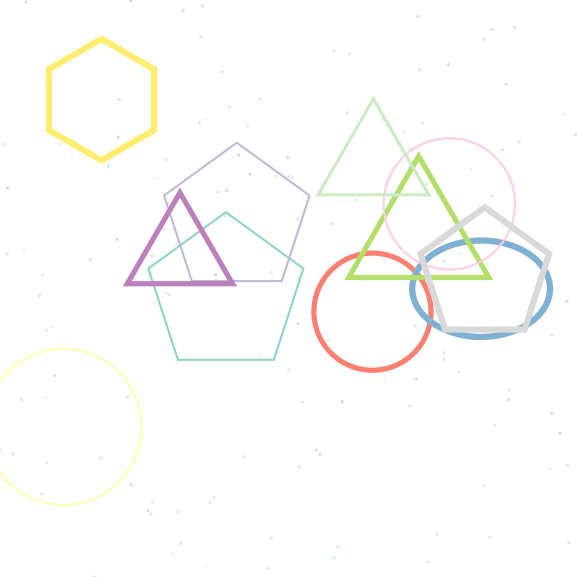[{"shape": "pentagon", "thickness": 1, "radius": 0.71, "center": [0.391, 0.49]}, {"shape": "circle", "thickness": 1, "radius": 0.68, "center": [0.11, 0.26]}, {"shape": "pentagon", "thickness": 1, "radius": 0.66, "center": [0.41, 0.62]}, {"shape": "circle", "thickness": 2.5, "radius": 0.51, "center": [0.645, 0.459]}, {"shape": "oval", "thickness": 3, "radius": 0.6, "center": [0.833, 0.499]}, {"shape": "triangle", "thickness": 2.5, "radius": 0.7, "center": [0.725, 0.589]}, {"shape": "circle", "thickness": 1, "radius": 0.57, "center": [0.778, 0.646]}, {"shape": "pentagon", "thickness": 3, "radius": 0.59, "center": [0.839, 0.523]}, {"shape": "triangle", "thickness": 2.5, "radius": 0.53, "center": [0.312, 0.56]}, {"shape": "triangle", "thickness": 1.5, "radius": 0.55, "center": [0.647, 0.717]}, {"shape": "hexagon", "thickness": 3, "radius": 0.53, "center": [0.176, 0.827]}]